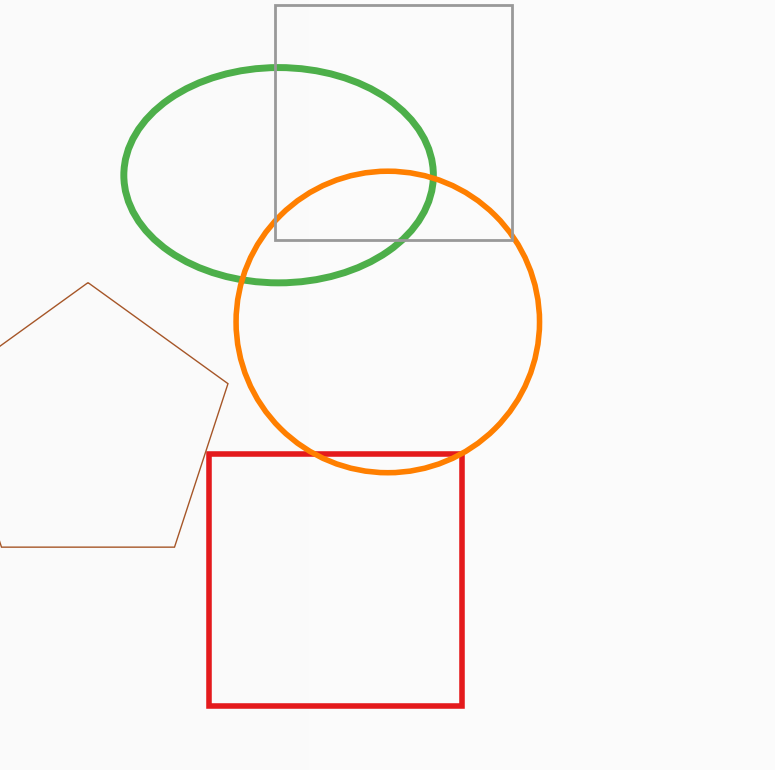[{"shape": "square", "thickness": 2, "radius": 0.82, "center": [0.433, 0.247]}, {"shape": "oval", "thickness": 2.5, "radius": 1.0, "center": [0.359, 0.772]}, {"shape": "circle", "thickness": 2, "radius": 0.98, "center": [0.5, 0.582]}, {"shape": "pentagon", "thickness": 0.5, "radius": 0.95, "center": [0.114, 0.443]}, {"shape": "square", "thickness": 1, "radius": 0.76, "center": [0.507, 0.841]}]